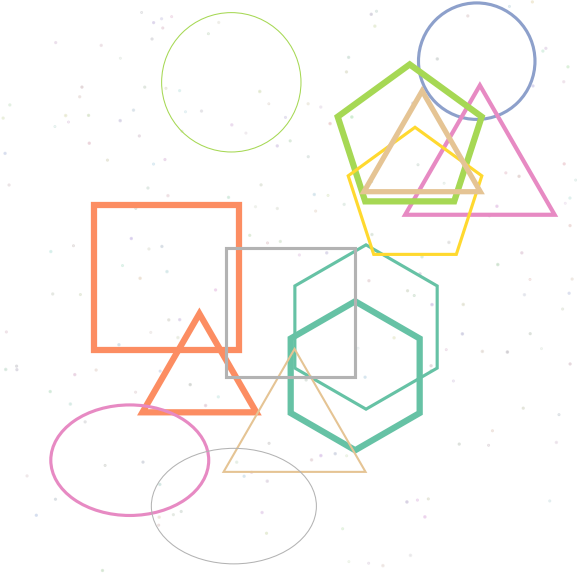[{"shape": "hexagon", "thickness": 1.5, "radius": 0.71, "center": [0.634, 0.433]}, {"shape": "hexagon", "thickness": 3, "radius": 0.64, "center": [0.615, 0.348]}, {"shape": "triangle", "thickness": 3, "radius": 0.57, "center": [0.345, 0.342]}, {"shape": "square", "thickness": 3, "radius": 0.63, "center": [0.289, 0.518]}, {"shape": "circle", "thickness": 1.5, "radius": 0.5, "center": [0.826, 0.893]}, {"shape": "oval", "thickness": 1.5, "radius": 0.68, "center": [0.225, 0.202]}, {"shape": "triangle", "thickness": 2, "radius": 0.75, "center": [0.831, 0.702]}, {"shape": "circle", "thickness": 0.5, "radius": 0.6, "center": [0.401, 0.857]}, {"shape": "pentagon", "thickness": 3, "radius": 0.66, "center": [0.709, 0.756]}, {"shape": "pentagon", "thickness": 1.5, "radius": 0.61, "center": [0.719, 0.657]}, {"shape": "triangle", "thickness": 2.5, "radius": 0.58, "center": [0.731, 0.725]}, {"shape": "triangle", "thickness": 1, "radius": 0.71, "center": [0.51, 0.253]}, {"shape": "oval", "thickness": 0.5, "radius": 0.71, "center": [0.405, 0.123]}, {"shape": "square", "thickness": 1.5, "radius": 0.56, "center": [0.503, 0.458]}]